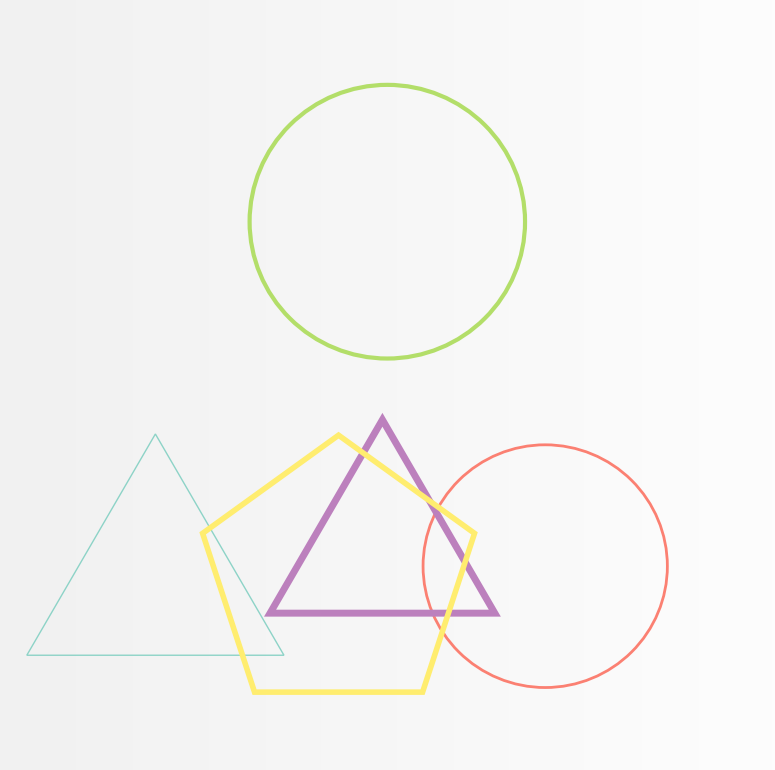[{"shape": "triangle", "thickness": 0.5, "radius": 0.96, "center": [0.2, 0.245]}, {"shape": "circle", "thickness": 1, "radius": 0.79, "center": [0.704, 0.265]}, {"shape": "circle", "thickness": 1.5, "radius": 0.89, "center": [0.5, 0.712]}, {"shape": "triangle", "thickness": 2.5, "radius": 0.84, "center": [0.493, 0.287]}, {"shape": "pentagon", "thickness": 2, "radius": 0.92, "center": [0.437, 0.25]}]